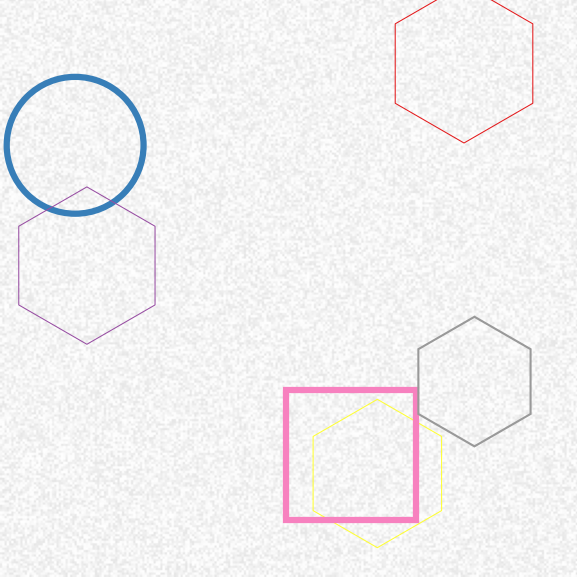[{"shape": "hexagon", "thickness": 0.5, "radius": 0.69, "center": [0.803, 0.889]}, {"shape": "circle", "thickness": 3, "radius": 0.59, "center": [0.13, 0.748]}, {"shape": "hexagon", "thickness": 0.5, "radius": 0.68, "center": [0.15, 0.539]}, {"shape": "hexagon", "thickness": 0.5, "radius": 0.64, "center": [0.653, 0.179]}, {"shape": "square", "thickness": 3, "radius": 0.56, "center": [0.608, 0.212]}, {"shape": "hexagon", "thickness": 1, "radius": 0.56, "center": [0.822, 0.338]}]